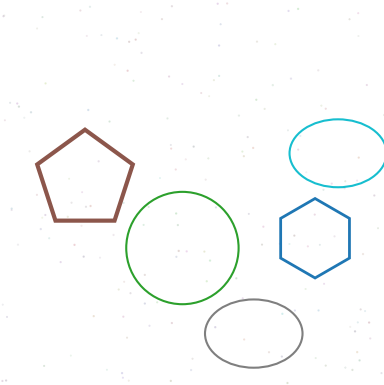[{"shape": "hexagon", "thickness": 2, "radius": 0.52, "center": [0.818, 0.381]}, {"shape": "circle", "thickness": 1.5, "radius": 0.73, "center": [0.474, 0.356]}, {"shape": "pentagon", "thickness": 3, "radius": 0.65, "center": [0.221, 0.533]}, {"shape": "oval", "thickness": 1.5, "radius": 0.63, "center": [0.659, 0.134]}, {"shape": "oval", "thickness": 1.5, "radius": 0.63, "center": [0.878, 0.602]}]